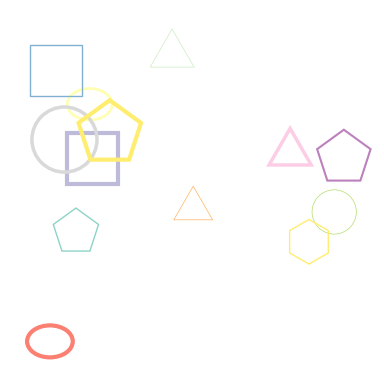[{"shape": "pentagon", "thickness": 1, "radius": 0.31, "center": [0.197, 0.398]}, {"shape": "oval", "thickness": 2, "radius": 0.29, "center": [0.233, 0.729]}, {"shape": "square", "thickness": 3, "radius": 0.33, "center": [0.24, 0.589]}, {"shape": "oval", "thickness": 3, "radius": 0.3, "center": [0.13, 0.113]}, {"shape": "square", "thickness": 1, "radius": 0.33, "center": [0.145, 0.817]}, {"shape": "triangle", "thickness": 0.5, "radius": 0.29, "center": [0.502, 0.458]}, {"shape": "circle", "thickness": 0.5, "radius": 0.29, "center": [0.868, 0.449]}, {"shape": "triangle", "thickness": 2.5, "radius": 0.32, "center": [0.754, 0.603]}, {"shape": "circle", "thickness": 2.5, "radius": 0.42, "center": [0.167, 0.638]}, {"shape": "pentagon", "thickness": 1.5, "radius": 0.37, "center": [0.893, 0.59]}, {"shape": "triangle", "thickness": 0.5, "radius": 0.33, "center": [0.447, 0.859]}, {"shape": "hexagon", "thickness": 1, "radius": 0.29, "center": [0.803, 0.372]}, {"shape": "pentagon", "thickness": 3, "radius": 0.43, "center": [0.285, 0.654]}]